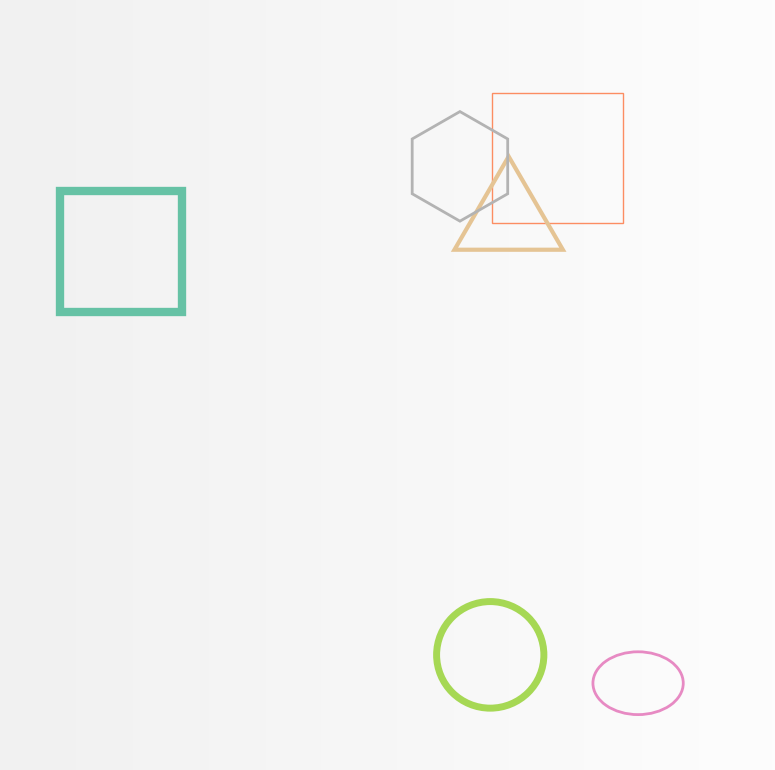[{"shape": "square", "thickness": 3, "radius": 0.39, "center": [0.156, 0.673]}, {"shape": "square", "thickness": 0.5, "radius": 0.42, "center": [0.719, 0.795]}, {"shape": "oval", "thickness": 1, "radius": 0.29, "center": [0.823, 0.113]}, {"shape": "circle", "thickness": 2.5, "radius": 0.35, "center": [0.633, 0.15]}, {"shape": "triangle", "thickness": 1.5, "radius": 0.4, "center": [0.656, 0.716]}, {"shape": "hexagon", "thickness": 1, "radius": 0.36, "center": [0.593, 0.784]}]